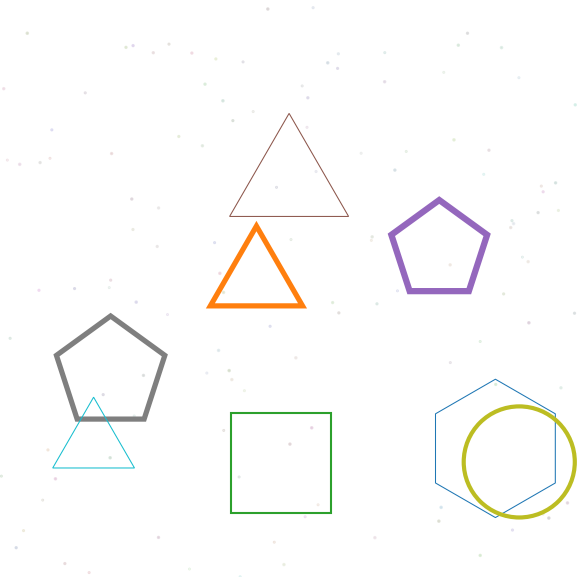[{"shape": "hexagon", "thickness": 0.5, "radius": 0.6, "center": [0.858, 0.223]}, {"shape": "triangle", "thickness": 2.5, "radius": 0.46, "center": [0.444, 0.516]}, {"shape": "square", "thickness": 1, "radius": 0.44, "center": [0.487, 0.198]}, {"shape": "pentagon", "thickness": 3, "radius": 0.44, "center": [0.761, 0.566]}, {"shape": "triangle", "thickness": 0.5, "radius": 0.59, "center": [0.501, 0.684]}, {"shape": "pentagon", "thickness": 2.5, "radius": 0.49, "center": [0.192, 0.353]}, {"shape": "circle", "thickness": 2, "radius": 0.48, "center": [0.899, 0.199]}, {"shape": "triangle", "thickness": 0.5, "radius": 0.41, "center": [0.162, 0.23]}]